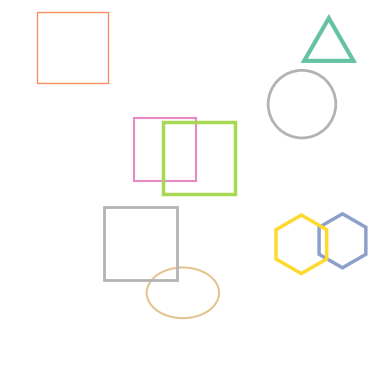[{"shape": "triangle", "thickness": 3, "radius": 0.37, "center": [0.854, 0.879]}, {"shape": "square", "thickness": 1, "radius": 0.46, "center": [0.189, 0.877]}, {"shape": "hexagon", "thickness": 2.5, "radius": 0.35, "center": [0.89, 0.375]}, {"shape": "square", "thickness": 1.5, "radius": 0.41, "center": [0.429, 0.612]}, {"shape": "square", "thickness": 2.5, "radius": 0.47, "center": [0.517, 0.59]}, {"shape": "hexagon", "thickness": 2.5, "radius": 0.38, "center": [0.783, 0.365]}, {"shape": "oval", "thickness": 1.5, "radius": 0.47, "center": [0.475, 0.239]}, {"shape": "square", "thickness": 2, "radius": 0.47, "center": [0.364, 0.367]}, {"shape": "circle", "thickness": 2, "radius": 0.44, "center": [0.784, 0.73]}]